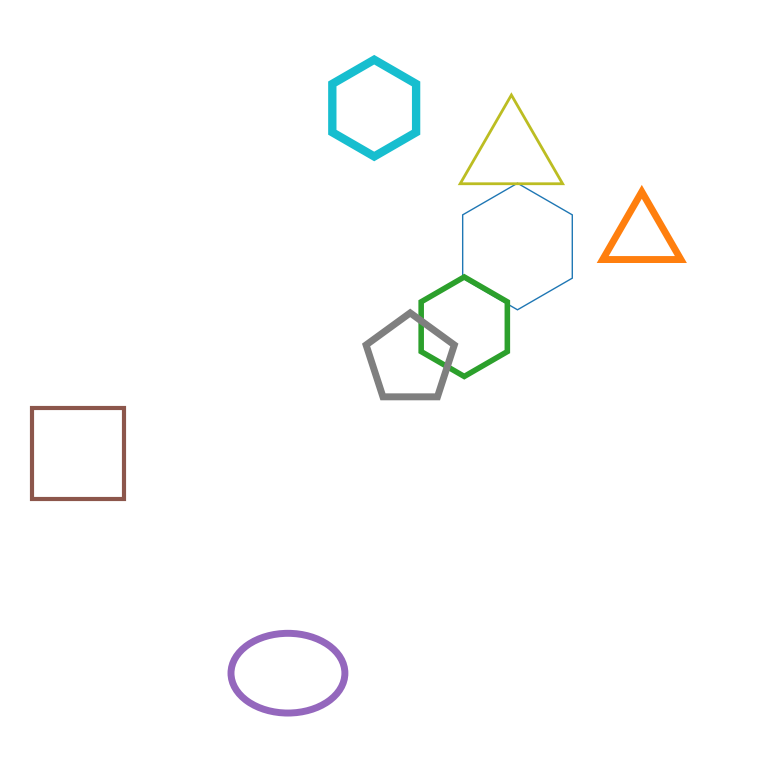[{"shape": "hexagon", "thickness": 0.5, "radius": 0.41, "center": [0.672, 0.68]}, {"shape": "triangle", "thickness": 2.5, "radius": 0.29, "center": [0.834, 0.692]}, {"shape": "hexagon", "thickness": 2, "radius": 0.32, "center": [0.603, 0.576]}, {"shape": "oval", "thickness": 2.5, "radius": 0.37, "center": [0.374, 0.126]}, {"shape": "square", "thickness": 1.5, "radius": 0.3, "center": [0.101, 0.411]}, {"shape": "pentagon", "thickness": 2.5, "radius": 0.3, "center": [0.533, 0.533]}, {"shape": "triangle", "thickness": 1, "radius": 0.38, "center": [0.664, 0.8]}, {"shape": "hexagon", "thickness": 3, "radius": 0.31, "center": [0.486, 0.86]}]